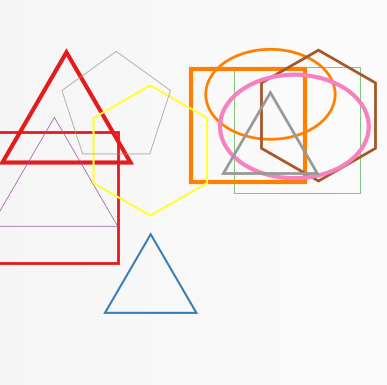[{"shape": "square", "thickness": 2, "radius": 0.85, "center": [0.136, 0.487]}, {"shape": "triangle", "thickness": 3, "radius": 0.95, "center": [0.171, 0.673]}, {"shape": "triangle", "thickness": 1.5, "radius": 0.68, "center": [0.389, 0.255]}, {"shape": "square", "thickness": 0.5, "radius": 0.82, "center": [0.766, 0.662]}, {"shape": "triangle", "thickness": 0.5, "radius": 0.94, "center": [0.14, 0.507]}, {"shape": "oval", "thickness": 2, "radius": 0.83, "center": [0.698, 0.755]}, {"shape": "square", "thickness": 3, "radius": 0.73, "center": [0.64, 0.673]}, {"shape": "hexagon", "thickness": 1.5, "radius": 0.85, "center": [0.388, 0.609]}, {"shape": "hexagon", "thickness": 2, "radius": 0.85, "center": [0.822, 0.7]}, {"shape": "oval", "thickness": 3, "radius": 0.96, "center": [0.76, 0.672]}, {"shape": "pentagon", "thickness": 0.5, "radius": 0.74, "center": [0.3, 0.719]}, {"shape": "triangle", "thickness": 2, "radius": 0.7, "center": [0.698, 0.619]}]